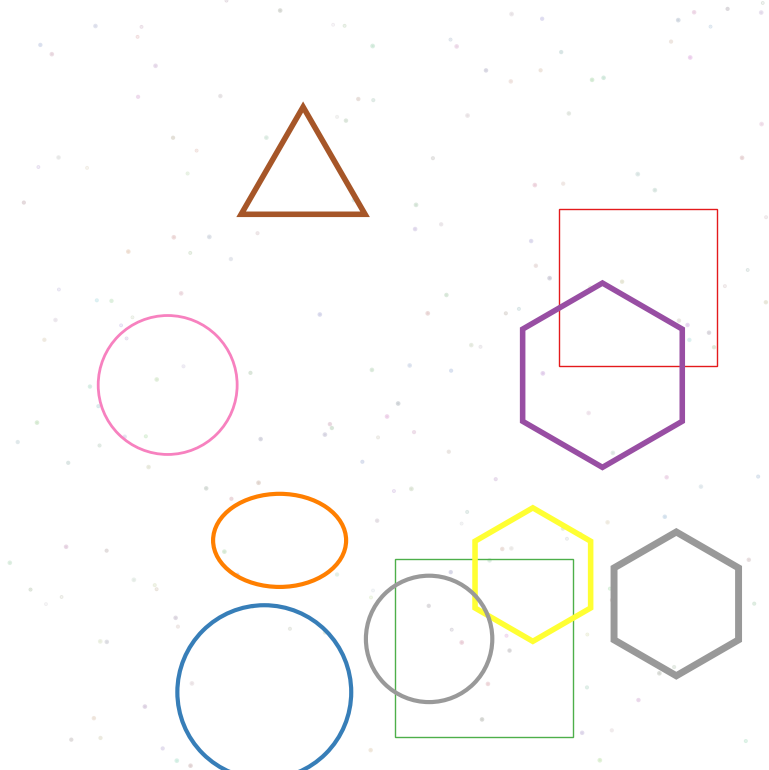[{"shape": "square", "thickness": 0.5, "radius": 0.51, "center": [0.828, 0.627]}, {"shape": "circle", "thickness": 1.5, "radius": 0.56, "center": [0.343, 0.101]}, {"shape": "square", "thickness": 0.5, "radius": 0.58, "center": [0.629, 0.158]}, {"shape": "hexagon", "thickness": 2, "radius": 0.6, "center": [0.782, 0.513]}, {"shape": "oval", "thickness": 1.5, "radius": 0.43, "center": [0.363, 0.298]}, {"shape": "hexagon", "thickness": 2, "radius": 0.43, "center": [0.692, 0.254]}, {"shape": "triangle", "thickness": 2, "radius": 0.46, "center": [0.394, 0.768]}, {"shape": "circle", "thickness": 1, "radius": 0.45, "center": [0.218, 0.5]}, {"shape": "circle", "thickness": 1.5, "radius": 0.41, "center": [0.557, 0.17]}, {"shape": "hexagon", "thickness": 2.5, "radius": 0.47, "center": [0.878, 0.216]}]